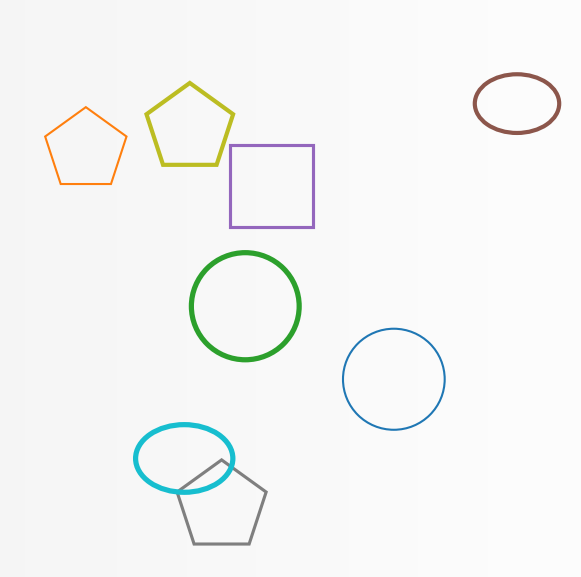[{"shape": "circle", "thickness": 1, "radius": 0.44, "center": [0.678, 0.342]}, {"shape": "pentagon", "thickness": 1, "radius": 0.37, "center": [0.148, 0.74]}, {"shape": "circle", "thickness": 2.5, "radius": 0.46, "center": [0.422, 0.469]}, {"shape": "square", "thickness": 1.5, "radius": 0.36, "center": [0.467, 0.677]}, {"shape": "oval", "thickness": 2, "radius": 0.36, "center": [0.889, 0.82]}, {"shape": "pentagon", "thickness": 1.5, "radius": 0.4, "center": [0.381, 0.122]}, {"shape": "pentagon", "thickness": 2, "radius": 0.39, "center": [0.327, 0.777]}, {"shape": "oval", "thickness": 2.5, "radius": 0.42, "center": [0.317, 0.205]}]